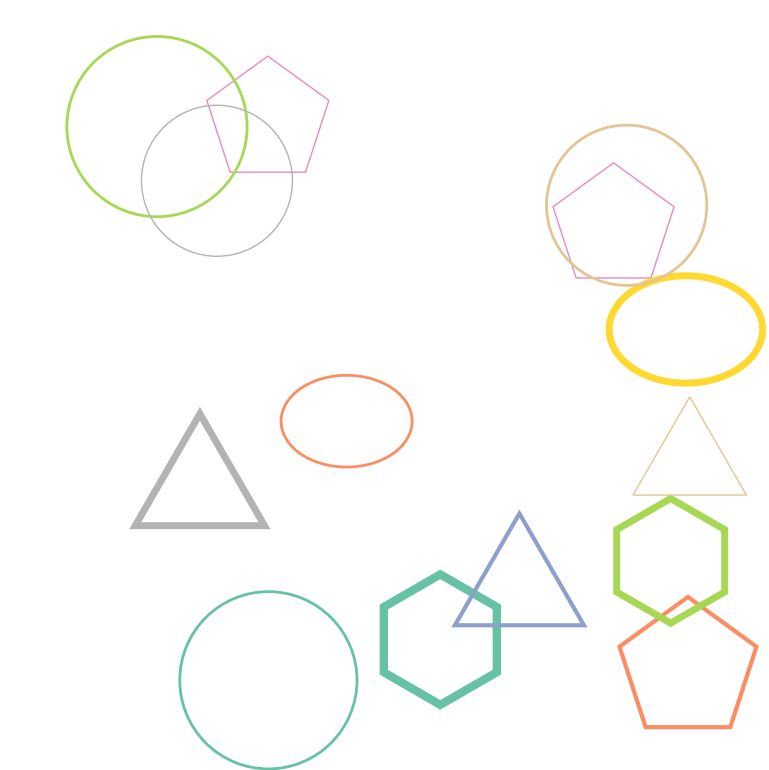[{"shape": "hexagon", "thickness": 3, "radius": 0.42, "center": [0.572, 0.169]}, {"shape": "circle", "thickness": 1, "radius": 0.58, "center": [0.349, 0.117]}, {"shape": "pentagon", "thickness": 1.5, "radius": 0.47, "center": [0.893, 0.131]}, {"shape": "oval", "thickness": 1, "radius": 0.43, "center": [0.45, 0.453]}, {"shape": "triangle", "thickness": 1.5, "radius": 0.48, "center": [0.675, 0.236]}, {"shape": "pentagon", "thickness": 0.5, "radius": 0.42, "center": [0.348, 0.844]}, {"shape": "pentagon", "thickness": 0.5, "radius": 0.41, "center": [0.797, 0.706]}, {"shape": "circle", "thickness": 1, "radius": 0.59, "center": [0.204, 0.836]}, {"shape": "hexagon", "thickness": 2.5, "radius": 0.4, "center": [0.871, 0.272]}, {"shape": "oval", "thickness": 2.5, "radius": 0.5, "center": [0.891, 0.572]}, {"shape": "circle", "thickness": 1, "radius": 0.52, "center": [0.814, 0.733]}, {"shape": "triangle", "thickness": 0.5, "radius": 0.43, "center": [0.896, 0.4]}, {"shape": "triangle", "thickness": 2.5, "radius": 0.48, "center": [0.26, 0.366]}, {"shape": "circle", "thickness": 0.5, "radius": 0.49, "center": [0.282, 0.765]}]